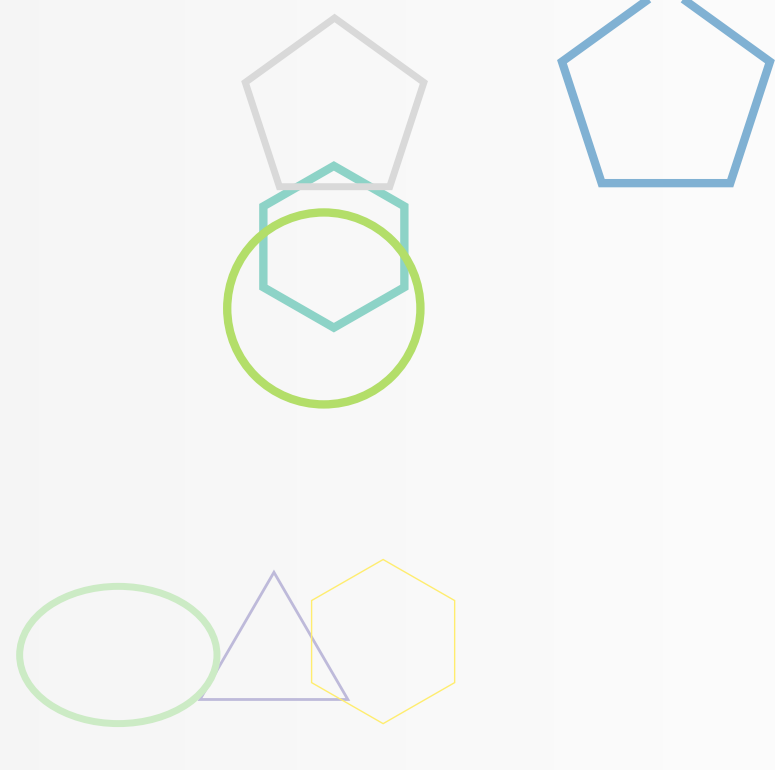[{"shape": "hexagon", "thickness": 3, "radius": 0.53, "center": [0.431, 0.68]}, {"shape": "triangle", "thickness": 1, "radius": 0.55, "center": [0.353, 0.147]}, {"shape": "pentagon", "thickness": 3, "radius": 0.71, "center": [0.859, 0.876]}, {"shape": "circle", "thickness": 3, "radius": 0.62, "center": [0.418, 0.599]}, {"shape": "pentagon", "thickness": 2.5, "radius": 0.61, "center": [0.432, 0.856]}, {"shape": "oval", "thickness": 2.5, "radius": 0.64, "center": [0.153, 0.149]}, {"shape": "hexagon", "thickness": 0.5, "radius": 0.53, "center": [0.494, 0.167]}]